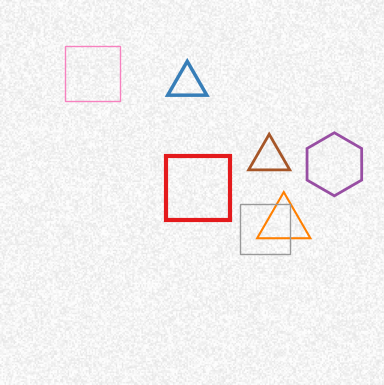[{"shape": "square", "thickness": 3, "radius": 0.41, "center": [0.515, 0.512]}, {"shape": "triangle", "thickness": 2.5, "radius": 0.29, "center": [0.486, 0.782]}, {"shape": "hexagon", "thickness": 2, "radius": 0.41, "center": [0.868, 0.573]}, {"shape": "triangle", "thickness": 1.5, "radius": 0.4, "center": [0.737, 0.421]}, {"shape": "triangle", "thickness": 2, "radius": 0.31, "center": [0.699, 0.59]}, {"shape": "square", "thickness": 1, "radius": 0.35, "center": [0.241, 0.81]}, {"shape": "square", "thickness": 1, "radius": 0.32, "center": [0.688, 0.406]}]